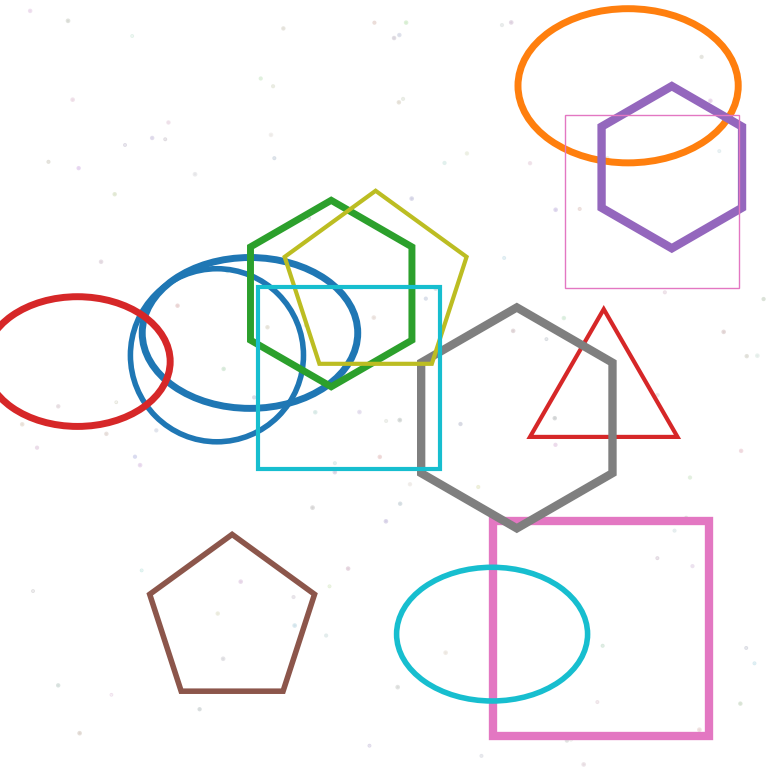[{"shape": "circle", "thickness": 2, "radius": 0.56, "center": [0.282, 0.539]}, {"shape": "oval", "thickness": 2.5, "radius": 0.7, "center": [0.325, 0.568]}, {"shape": "oval", "thickness": 2.5, "radius": 0.72, "center": [0.816, 0.889]}, {"shape": "hexagon", "thickness": 2.5, "radius": 0.61, "center": [0.43, 0.619]}, {"shape": "triangle", "thickness": 1.5, "radius": 0.55, "center": [0.784, 0.488]}, {"shape": "oval", "thickness": 2.5, "radius": 0.6, "center": [0.101, 0.53]}, {"shape": "hexagon", "thickness": 3, "radius": 0.53, "center": [0.872, 0.783]}, {"shape": "pentagon", "thickness": 2, "radius": 0.56, "center": [0.301, 0.193]}, {"shape": "square", "thickness": 0.5, "radius": 0.56, "center": [0.847, 0.738]}, {"shape": "square", "thickness": 3, "radius": 0.7, "center": [0.781, 0.184]}, {"shape": "hexagon", "thickness": 3, "radius": 0.72, "center": [0.671, 0.457]}, {"shape": "pentagon", "thickness": 1.5, "radius": 0.62, "center": [0.488, 0.628]}, {"shape": "square", "thickness": 1.5, "radius": 0.59, "center": [0.453, 0.509]}, {"shape": "oval", "thickness": 2, "radius": 0.62, "center": [0.639, 0.176]}]